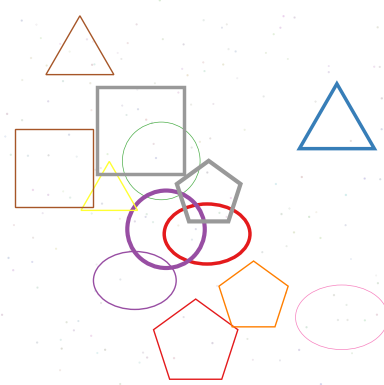[{"shape": "oval", "thickness": 2.5, "radius": 0.56, "center": [0.538, 0.392]}, {"shape": "pentagon", "thickness": 1, "radius": 0.58, "center": [0.508, 0.108]}, {"shape": "triangle", "thickness": 2.5, "radius": 0.56, "center": [0.875, 0.67]}, {"shape": "circle", "thickness": 0.5, "radius": 0.5, "center": [0.419, 0.582]}, {"shape": "circle", "thickness": 3, "radius": 0.5, "center": [0.431, 0.404]}, {"shape": "oval", "thickness": 1, "radius": 0.54, "center": [0.35, 0.271]}, {"shape": "pentagon", "thickness": 1, "radius": 0.47, "center": [0.659, 0.227]}, {"shape": "triangle", "thickness": 1, "radius": 0.42, "center": [0.284, 0.496]}, {"shape": "triangle", "thickness": 1, "radius": 0.51, "center": [0.208, 0.857]}, {"shape": "square", "thickness": 1, "radius": 0.51, "center": [0.14, 0.564]}, {"shape": "oval", "thickness": 0.5, "radius": 0.6, "center": [0.887, 0.176]}, {"shape": "square", "thickness": 2.5, "radius": 0.56, "center": [0.365, 0.66]}, {"shape": "pentagon", "thickness": 3, "radius": 0.43, "center": [0.542, 0.495]}]